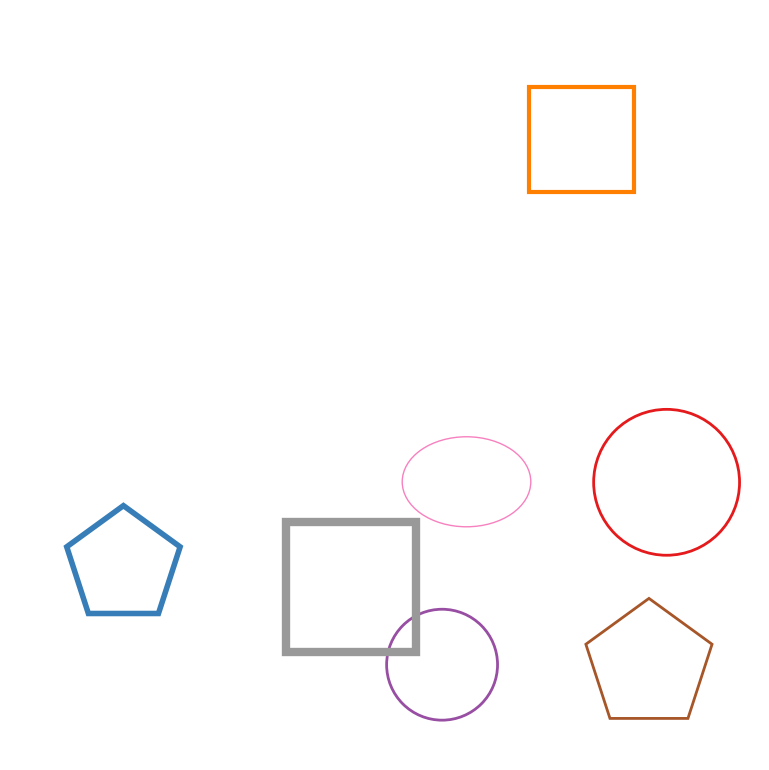[{"shape": "circle", "thickness": 1, "radius": 0.47, "center": [0.866, 0.374]}, {"shape": "pentagon", "thickness": 2, "radius": 0.39, "center": [0.16, 0.266]}, {"shape": "circle", "thickness": 1, "radius": 0.36, "center": [0.574, 0.137]}, {"shape": "square", "thickness": 1.5, "radius": 0.34, "center": [0.755, 0.819]}, {"shape": "pentagon", "thickness": 1, "radius": 0.43, "center": [0.843, 0.137]}, {"shape": "oval", "thickness": 0.5, "radius": 0.42, "center": [0.606, 0.374]}, {"shape": "square", "thickness": 3, "radius": 0.42, "center": [0.456, 0.238]}]